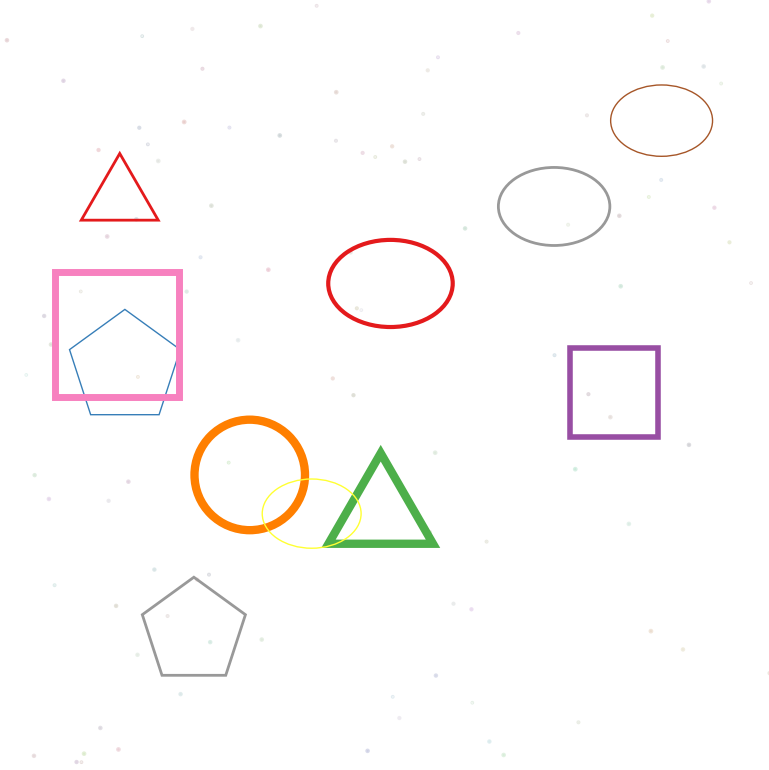[{"shape": "oval", "thickness": 1.5, "radius": 0.4, "center": [0.507, 0.632]}, {"shape": "triangle", "thickness": 1, "radius": 0.29, "center": [0.156, 0.743]}, {"shape": "pentagon", "thickness": 0.5, "radius": 0.38, "center": [0.162, 0.523]}, {"shape": "triangle", "thickness": 3, "radius": 0.39, "center": [0.494, 0.333]}, {"shape": "square", "thickness": 2, "radius": 0.29, "center": [0.797, 0.49]}, {"shape": "circle", "thickness": 3, "radius": 0.36, "center": [0.324, 0.383]}, {"shape": "oval", "thickness": 0.5, "radius": 0.32, "center": [0.405, 0.333]}, {"shape": "oval", "thickness": 0.5, "radius": 0.33, "center": [0.859, 0.843]}, {"shape": "square", "thickness": 2.5, "radius": 0.4, "center": [0.152, 0.566]}, {"shape": "pentagon", "thickness": 1, "radius": 0.35, "center": [0.252, 0.18]}, {"shape": "oval", "thickness": 1, "radius": 0.36, "center": [0.72, 0.732]}]